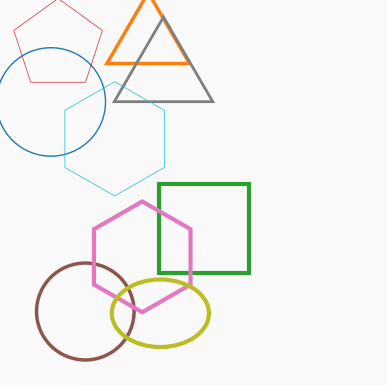[{"shape": "circle", "thickness": 1, "radius": 0.7, "center": [0.132, 0.735]}, {"shape": "triangle", "thickness": 2.5, "radius": 0.61, "center": [0.383, 0.897]}, {"shape": "square", "thickness": 3, "radius": 0.58, "center": [0.526, 0.406]}, {"shape": "pentagon", "thickness": 0.5, "radius": 0.6, "center": [0.15, 0.884]}, {"shape": "circle", "thickness": 2.5, "radius": 0.63, "center": [0.22, 0.191]}, {"shape": "hexagon", "thickness": 3, "radius": 0.72, "center": [0.367, 0.333]}, {"shape": "triangle", "thickness": 2, "radius": 0.73, "center": [0.422, 0.809]}, {"shape": "oval", "thickness": 3, "radius": 0.63, "center": [0.414, 0.186]}, {"shape": "hexagon", "thickness": 0.5, "radius": 0.74, "center": [0.296, 0.639]}]